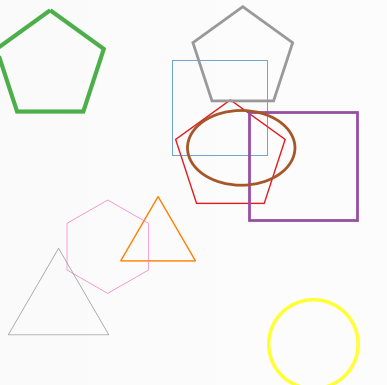[{"shape": "pentagon", "thickness": 1, "radius": 0.74, "center": [0.595, 0.592]}, {"shape": "square", "thickness": 0.5, "radius": 0.62, "center": [0.566, 0.721]}, {"shape": "pentagon", "thickness": 3, "radius": 0.73, "center": [0.13, 0.828]}, {"shape": "square", "thickness": 2, "radius": 0.7, "center": [0.782, 0.569]}, {"shape": "triangle", "thickness": 1, "radius": 0.56, "center": [0.408, 0.378]}, {"shape": "circle", "thickness": 2.5, "radius": 0.58, "center": [0.809, 0.106]}, {"shape": "oval", "thickness": 2, "radius": 0.69, "center": [0.623, 0.616]}, {"shape": "hexagon", "thickness": 0.5, "radius": 0.61, "center": [0.278, 0.359]}, {"shape": "pentagon", "thickness": 2, "radius": 0.68, "center": [0.627, 0.847]}, {"shape": "triangle", "thickness": 0.5, "radius": 0.75, "center": [0.151, 0.205]}]